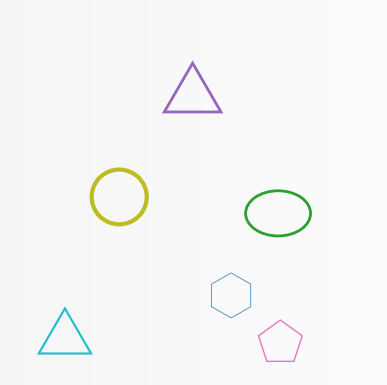[{"shape": "hexagon", "thickness": 0.5, "radius": 0.29, "center": [0.596, 0.233]}, {"shape": "oval", "thickness": 2, "radius": 0.42, "center": [0.718, 0.446]}, {"shape": "triangle", "thickness": 2, "radius": 0.42, "center": [0.497, 0.751]}, {"shape": "pentagon", "thickness": 1, "radius": 0.3, "center": [0.724, 0.109]}, {"shape": "circle", "thickness": 3, "radius": 0.36, "center": [0.308, 0.488]}, {"shape": "triangle", "thickness": 1.5, "radius": 0.39, "center": [0.168, 0.121]}]